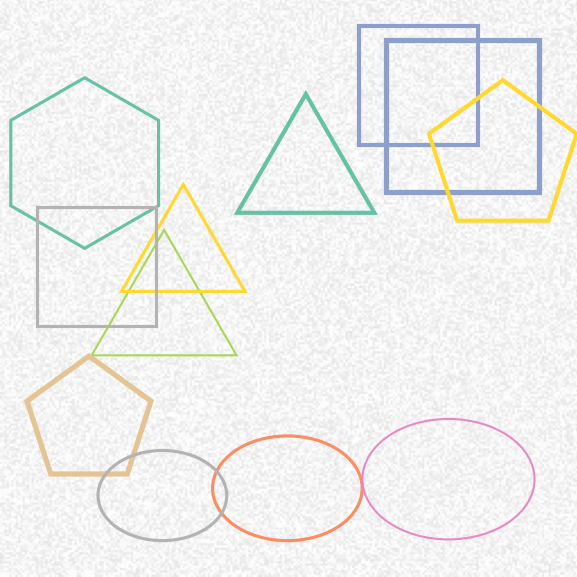[{"shape": "hexagon", "thickness": 1.5, "radius": 0.74, "center": [0.147, 0.717]}, {"shape": "triangle", "thickness": 2, "radius": 0.68, "center": [0.53, 0.699]}, {"shape": "oval", "thickness": 1.5, "radius": 0.65, "center": [0.498, 0.154]}, {"shape": "square", "thickness": 2.5, "radius": 0.66, "center": [0.801, 0.799]}, {"shape": "square", "thickness": 2, "radius": 0.52, "center": [0.724, 0.852]}, {"shape": "oval", "thickness": 1, "radius": 0.75, "center": [0.777, 0.169]}, {"shape": "triangle", "thickness": 1, "radius": 0.72, "center": [0.284, 0.456]}, {"shape": "pentagon", "thickness": 2, "radius": 0.67, "center": [0.871, 0.726]}, {"shape": "triangle", "thickness": 1.5, "radius": 0.62, "center": [0.317, 0.556]}, {"shape": "pentagon", "thickness": 2.5, "radius": 0.56, "center": [0.154, 0.27]}, {"shape": "square", "thickness": 1.5, "radius": 0.52, "center": [0.167, 0.538]}, {"shape": "oval", "thickness": 1.5, "radius": 0.56, "center": [0.281, 0.141]}]